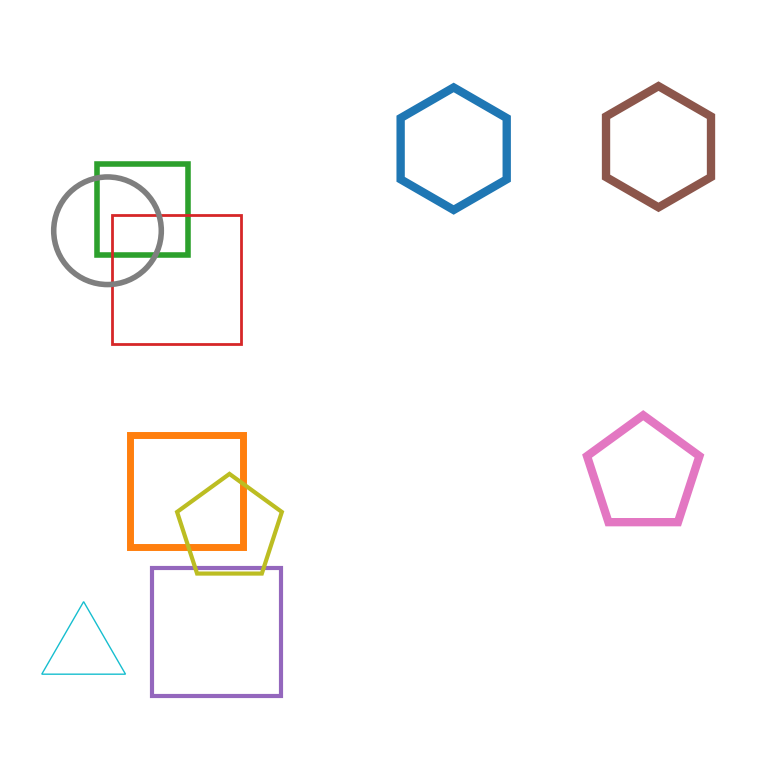[{"shape": "hexagon", "thickness": 3, "radius": 0.4, "center": [0.589, 0.807]}, {"shape": "square", "thickness": 2.5, "radius": 0.36, "center": [0.242, 0.362]}, {"shape": "square", "thickness": 2, "radius": 0.3, "center": [0.185, 0.729]}, {"shape": "square", "thickness": 1, "radius": 0.42, "center": [0.23, 0.637]}, {"shape": "square", "thickness": 1.5, "radius": 0.42, "center": [0.281, 0.18]}, {"shape": "hexagon", "thickness": 3, "radius": 0.39, "center": [0.855, 0.809]}, {"shape": "pentagon", "thickness": 3, "radius": 0.38, "center": [0.835, 0.384]}, {"shape": "circle", "thickness": 2, "radius": 0.35, "center": [0.14, 0.7]}, {"shape": "pentagon", "thickness": 1.5, "radius": 0.36, "center": [0.298, 0.313]}, {"shape": "triangle", "thickness": 0.5, "radius": 0.31, "center": [0.109, 0.156]}]